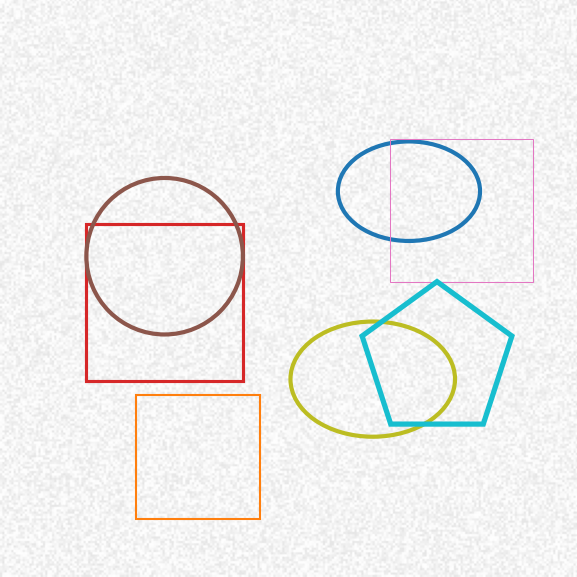[{"shape": "oval", "thickness": 2, "radius": 0.62, "center": [0.708, 0.668]}, {"shape": "square", "thickness": 1, "radius": 0.54, "center": [0.343, 0.208]}, {"shape": "square", "thickness": 1.5, "radius": 0.68, "center": [0.284, 0.476]}, {"shape": "circle", "thickness": 2, "radius": 0.68, "center": [0.285, 0.555]}, {"shape": "square", "thickness": 0.5, "radius": 0.62, "center": [0.799, 0.634]}, {"shape": "oval", "thickness": 2, "radius": 0.71, "center": [0.645, 0.343]}, {"shape": "pentagon", "thickness": 2.5, "radius": 0.68, "center": [0.757, 0.375]}]